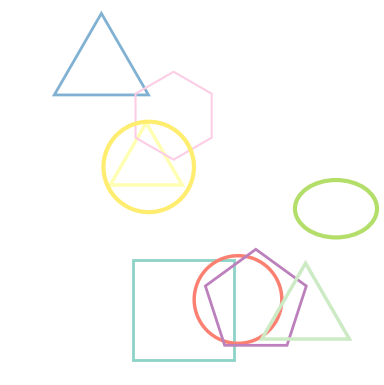[{"shape": "square", "thickness": 2, "radius": 0.65, "center": [0.477, 0.195]}, {"shape": "triangle", "thickness": 2.5, "radius": 0.54, "center": [0.38, 0.573]}, {"shape": "circle", "thickness": 2.5, "radius": 0.57, "center": [0.618, 0.222]}, {"shape": "triangle", "thickness": 2, "radius": 0.71, "center": [0.263, 0.824]}, {"shape": "oval", "thickness": 3, "radius": 0.53, "center": [0.873, 0.458]}, {"shape": "hexagon", "thickness": 1.5, "radius": 0.57, "center": [0.451, 0.7]}, {"shape": "pentagon", "thickness": 2, "radius": 0.69, "center": [0.665, 0.215]}, {"shape": "triangle", "thickness": 2.5, "radius": 0.66, "center": [0.794, 0.185]}, {"shape": "circle", "thickness": 3, "radius": 0.59, "center": [0.386, 0.566]}]